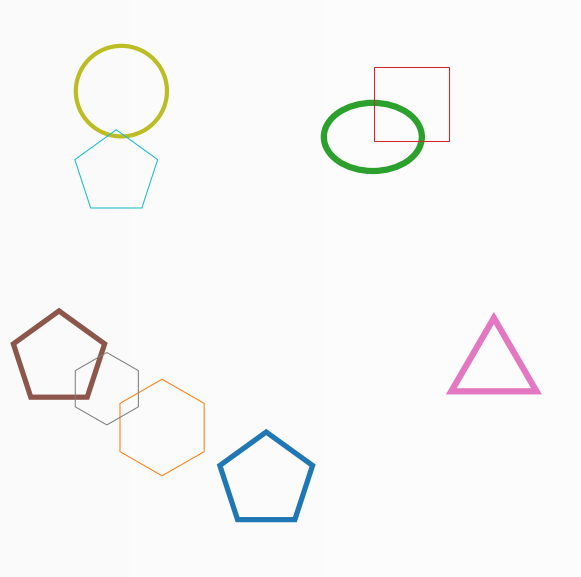[{"shape": "pentagon", "thickness": 2.5, "radius": 0.42, "center": [0.458, 0.167]}, {"shape": "hexagon", "thickness": 0.5, "radius": 0.42, "center": [0.279, 0.259]}, {"shape": "oval", "thickness": 3, "radius": 0.42, "center": [0.641, 0.762]}, {"shape": "square", "thickness": 0.5, "radius": 0.32, "center": [0.708, 0.82]}, {"shape": "pentagon", "thickness": 2.5, "radius": 0.41, "center": [0.101, 0.378]}, {"shape": "triangle", "thickness": 3, "radius": 0.42, "center": [0.85, 0.364]}, {"shape": "hexagon", "thickness": 0.5, "radius": 0.31, "center": [0.184, 0.326]}, {"shape": "circle", "thickness": 2, "radius": 0.39, "center": [0.209, 0.841]}, {"shape": "pentagon", "thickness": 0.5, "radius": 0.37, "center": [0.2, 0.7]}]